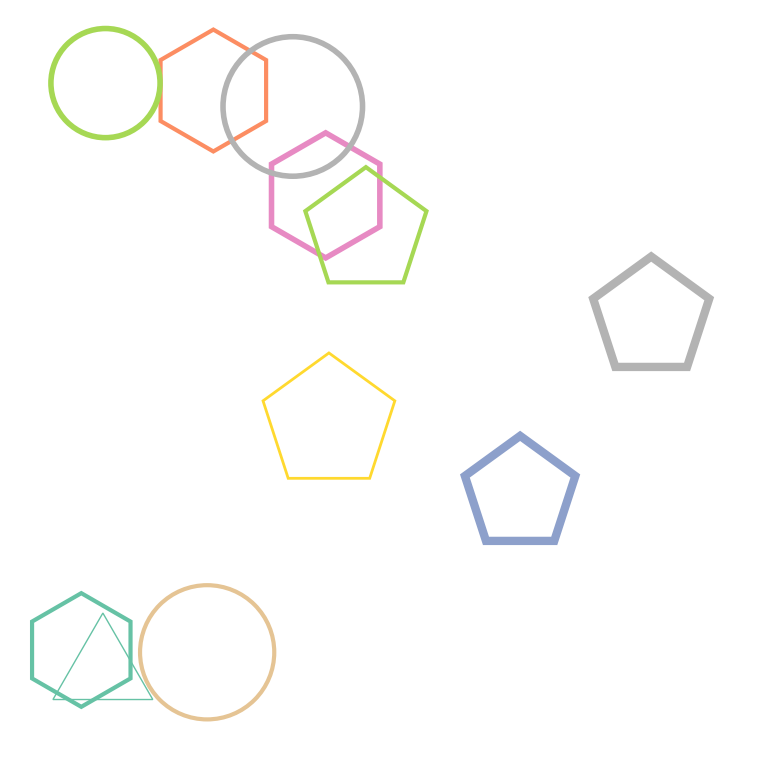[{"shape": "triangle", "thickness": 0.5, "radius": 0.37, "center": [0.134, 0.129]}, {"shape": "hexagon", "thickness": 1.5, "radius": 0.37, "center": [0.106, 0.156]}, {"shape": "hexagon", "thickness": 1.5, "radius": 0.4, "center": [0.277, 0.882]}, {"shape": "pentagon", "thickness": 3, "radius": 0.38, "center": [0.675, 0.359]}, {"shape": "hexagon", "thickness": 2, "radius": 0.41, "center": [0.423, 0.746]}, {"shape": "circle", "thickness": 2, "radius": 0.35, "center": [0.137, 0.892]}, {"shape": "pentagon", "thickness": 1.5, "radius": 0.41, "center": [0.475, 0.7]}, {"shape": "pentagon", "thickness": 1, "radius": 0.45, "center": [0.427, 0.452]}, {"shape": "circle", "thickness": 1.5, "radius": 0.44, "center": [0.269, 0.153]}, {"shape": "circle", "thickness": 2, "radius": 0.45, "center": [0.38, 0.862]}, {"shape": "pentagon", "thickness": 3, "radius": 0.4, "center": [0.846, 0.588]}]